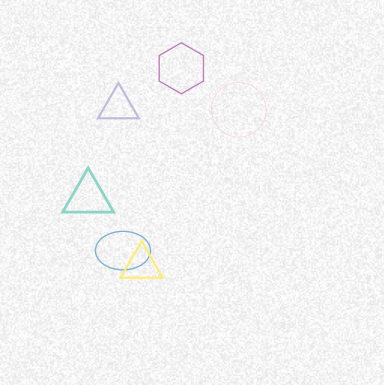[{"shape": "triangle", "thickness": 2, "radius": 0.38, "center": [0.229, 0.487]}, {"shape": "triangle", "thickness": 1.5, "radius": 0.31, "center": [0.308, 0.723]}, {"shape": "oval", "thickness": 1, "radius": 0.36, "center": [0.319, 0.349]}, {"shape": "circle", "thickness": 0.5, "radius": 0.36, "center": [0.62, 0.715]}, {"shape": "hexagon", "thickness": 1, "radius": 0.33, "center": [0.471, 0.823]}, {"shape": "triangle", "thickness": 1.5, "radius": 0.32, "center": [0.368, 0.31]}]